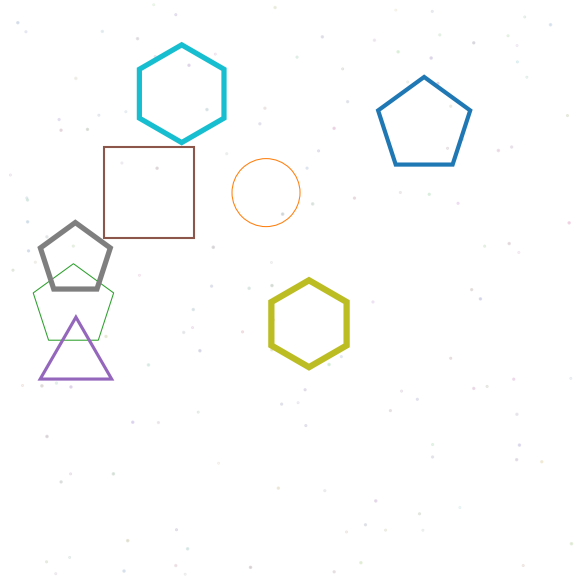[{"shape": "pentagon", "thickness": 2, "radius": 0.42, "center": [0.734, 0.782]}, {"shape": "circle", "thickness": 0.5, "radius": 0.29, "center": [0.461, 0.666]}, {"shape": "pentagon", "thickness": 0.5, "radius": 0.37, "center": [0.127, 0.469]}, {"shape": "triangle", "thickness": 1.5, "radius": 0.36, "center": [0.131, 0.378]}, {"shape": "square", "thickness": 1, "radius": 0.39, "center": [0.258, 0.666]}, {"shape": "pentagon", "thickness": 2.5, "radius": 0.32, "center": [0.13, 0.55]}, {"shape": "hexagon", "thickness": 3, "radius": 0.38, "center": [0.535, 0.439]}, {"shape": "hexagon", "thickness": 2.5, "radius": 0.42, "center": [0.315, 0.837]}]